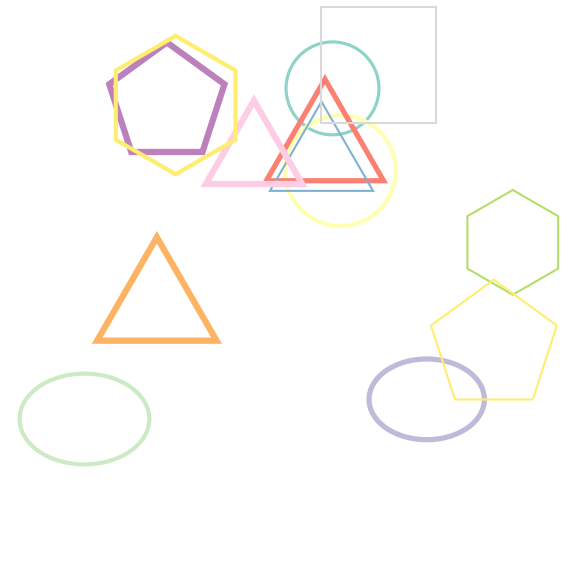[{"shape": "circle", "thickness": 1.5, "radius": 0.4, "center": [0.576, 0.846]}, {"shape": "circle", "thickness": 2, "radius": 0.48, "center": [0.589, 0.704]}, {"shape": "oval", "thickness": 2.5, "radius": 0.5, "center": [0.739, 0.308]}, {"shape": "triangle", "thickness": 2.5, "radius": 0.59, "center": [0.563, 0.745]}, {"shape": "triangle", "thickness": 1, "radius": 0.52, "center": [0.557, 0.72]}, {"shape": "triangle", "thickness": 3, "radius": 0.6, "center": [0.272, 0.469]}, {"shape": "hexagon", "thickness": 1, "radius": 0.45, "center": [0.888, 0.579]}, {"shape": "triangle", "thickness": 3, "radius": 0.48, "center": [0.44, 0.729]}, {"shape": "square", "thickness": 1, "radius": 0.5, "center": [0.655, 0.886]}, {"shape": "pentagon", "thickness": 3, "radius": 0.52, "center": [0.289, 0.821]}, {"shape": "oval", "thickness": 2, "radius": 0.56, "center": [0.146, 0.274]}, {"shape": "hexagon", "thickness": 2, "radius": 0.6, "center": [0.304, 0.817]}, {"shape": "pentagon", "thickness": 1, "radius": 0.57, "center": [0.855, 0.4]}]